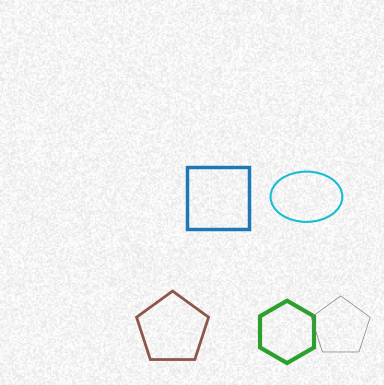[{"shape": "square", "thickness": 2.5, "radius": 0.4, "center": [0.567, 0.486]}, {"shape": "hexagon", "thickness": 3, "radius": 0.4, "center": [0.745, 0.138]}, {"shape": "pentagon", "thickness": 2, "radius": 0.49, "center": [0.448, 0.146]}, {"shape": "pentagon", "thickness": 0.5, "radius": 0.4, "center": [0.885, 0.151]}, {"shape": "oval", "thickness": 1.5, "radius": 0.47, "center": [0.796, 0.489]}]